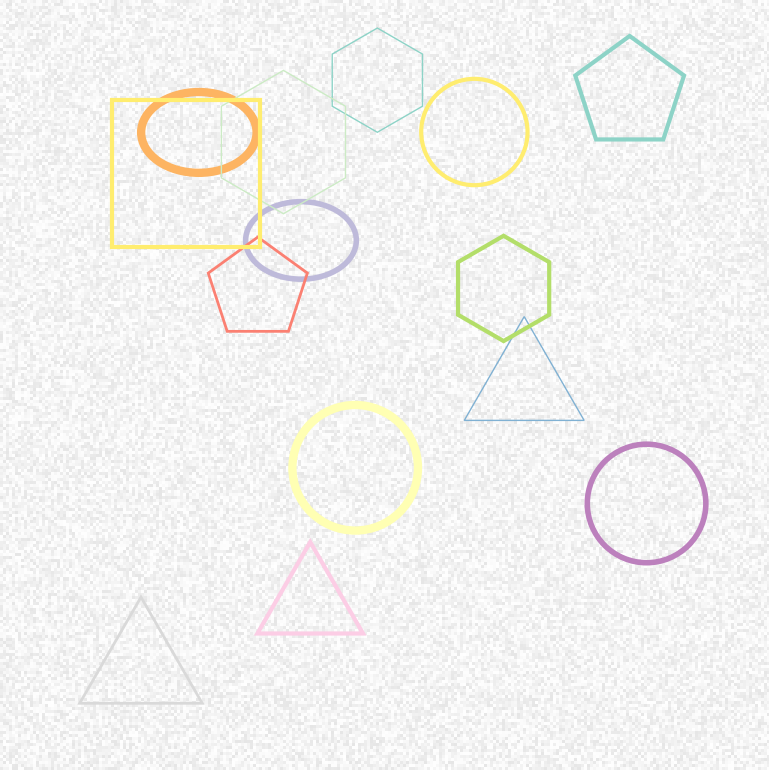[{"shape": "hexagon", "thickness": 0.5, "radius": 0.34, "center": [0.49, 0.896]}, {"shape": "pentagon", "thickness": 1.5, "radius": 0.37, "center": [0.818, 0.879]}, {"shape": "circle", "thickness": 3, "radius": 0.41, "center": [0.461, 0.393]}, {"shape": "oval", "thickness": 2, "radius": 0.36, "center": [0.391, 0.688]}, {"shape": "pentagon", "thickness": 1, "radius": 0.34, "center": [0.335, 0.624]}, {"shape": "triangle", "thickness": 0.5, "radius": 0.45, "center": [0.681, 0.499]}, {"shape": "oval", "thickness": 3, "radius": 0.37, "center": [0.258, 0.828]}, {"shape": "hexagon", "thickness": 1.5, "radius": 0.34, "center": [0.654, 0.625]}, {"shape": "triangle", "thickness": 1.5, "radius": 0.4, "center": [0.403, 0.217]}, {"shape": "triangle", "thickness": 1, "radius": 0.46, "center": [0.183, 0.133]}, {"shape": "circle", "thickness": 2, "radius": 0.38, "center": [0.84, 0.346]}, {"shape": "hexagon", "thickness": 0.5, "radius": 0.47, "center": [0.368, 0.816]}, {"shape": "square", "thickness": 1.5, "radius": 0.48, "center": [0.242, 0.774]}, {"shape": "circle", "thickness": 1.5, "radius": 0.35, "center": [0.616, 0.829]}]